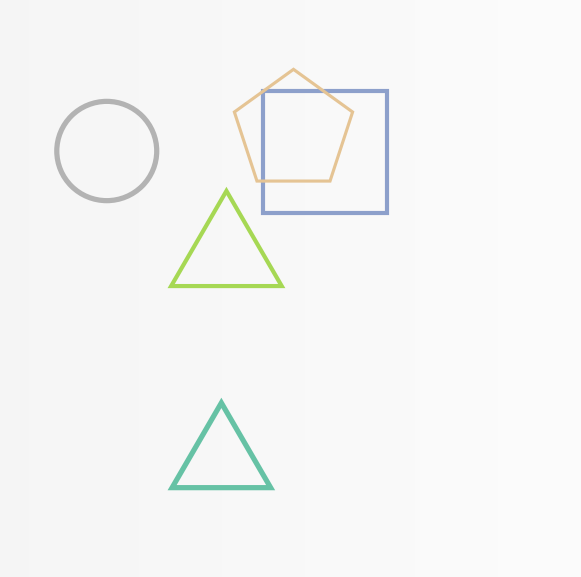[{"shape": "triangle", "thickness": 2.5, "radius": 0.49, "center": [0.381, 0.204]}, {"shape": "square", "thickness": 2, "radius": 0.53, "center": [0.559, 0.736]}, {"shape": "triangle", "thickness": 2, "radius": 0.55, "center": [0.39, 0.559]}, {"shape": "pentagon", "thickness": 1.5, "radius": 0.53, "center": [0.505, 0.772]}, {"shape": "circle", "thickness": 2.5, "radius": 0.43, "center": [0.184, 0.738]}]